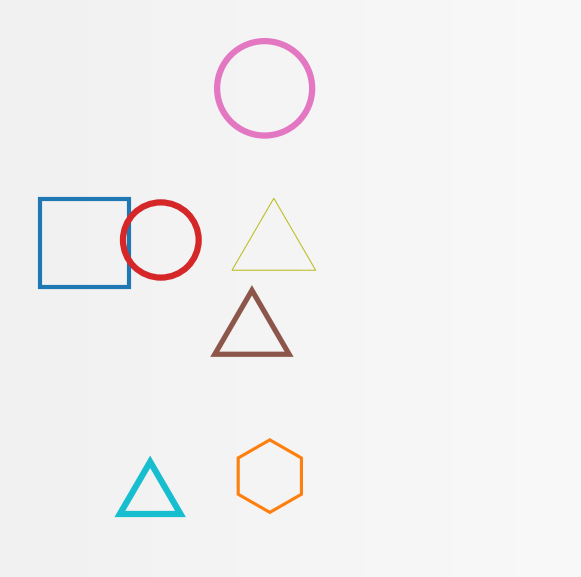[{"shape": "square", "thickness": 2, "radius": 0.38, "center": [0.145, 0.578]}, {"shape": "hexagon", "thickness": 1.5, "radius": 0.31, "center": [0.464, 0.175]}, {"shape": "circle", "thickness": 3, "radius": 0.33, "center": [0.277, 0.584]}, {"shape": "triangle", "thickness": 2.5, "radius": 0.37, "center": [0.433, 0.423]}, {"shape": "circle", "thickness": 3, "radius": 0.41, "center": [0.455, 0.846]}, {"shape": "triangle", "thickness": 0.5, "radius": 0.42, "center": [0.471, 0.573]}, {"shape": "triangle", "thickness": 3, "radius": 0.3, "center": [0.258, 0.139]}]